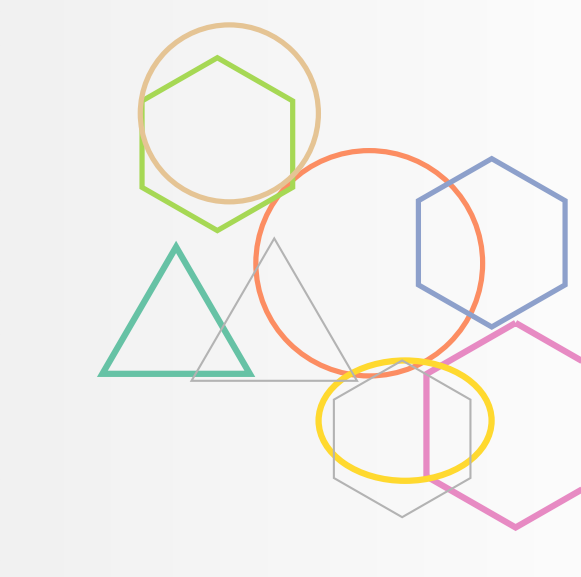[{"shape": "triangle", "thickness": 3, "radius": 0.73, "center": [0.303, 0.425]}, {"shape": "circle", "thickness": 2.5, "radius": 0.98, "center": [0.635, 0.543]}, {"shape": "hexagon", "thickness": 2.5, "radius": 0.73, "center": [0.846, 0.579]}, {"shape": "hexagon", "thickness": 3, "radius": 0.89, "center": [0.887, 0.263]}, {"shape": "hexagon", "thickness": 2.5, "radius": 0.75, "center": [0.374, 0.75]}, {"shape": "oval", "thickness": 3, "radius": 0.74, "center": [0.697, 0.271]}, {"shape": "circle", "thickness": 2.5, "radius": 0.77, "center": [0.395, 0.803]}, {"shape": "hexagon", "thickness": 1, "radius": 0.68, "center": [0.692, 0.239]}, {"shape": "triangle", "thickness": 1, "radius": 0.82, "center": [0.472, 0.422]}]